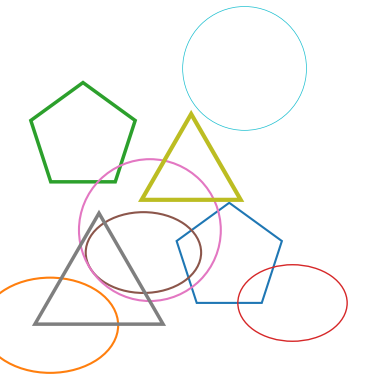[{"shape": "pentagon", "thickness": 1.5, "radius": 0.72, "center": [0.595, 0.33]}, {"shape": "oval", "thickness": 1.5, "radius": 0.88, "center": [0.13, 0.155]}, {"shape": "pentagon", "thickness": 2.5, "radius": 0.71, "center": [0.216, 0.643]}, {"shape": "oval", "thickness": 1, "radius": 0.71, "center": [0.76, 0.213]}, {"shape": "oval", "thickness": 1.5, "radius": 0.75, "center": [0.373, 0.344]}, {"shape": "circle", "thickness": 1.5, "radius": 0.92, "center": [0.389, 0.402]}, {"shape": "triangle", "thickness": 2.5, "radius": 0.96, "center": [0.257, 0.254]}, {"shape": "triangle", "thickness": 3, "radius": 0.74, "center": [0.497, 0.555]}, {"shape": "circle", "thickness": 0.5, "radius": 0.8, "center": [0.635, 0.822]}]